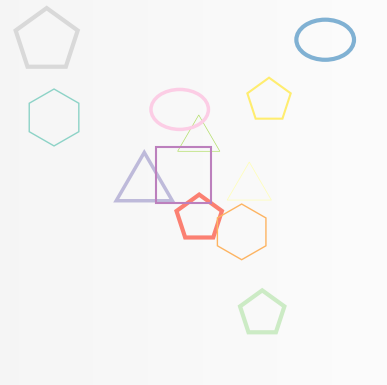[{"shape": "hexagon", "thickness": 1, "radius": 0.37, "center": [0.139, 0.695]}, {"shape": "triangle", "thickness": 0.5, "radius": 0.33, "center": [0.643, 0.513]}, {"shape": "triangle", "thickness": 2.5, "radius": 0.42, "center": [0.372, 0.52]}, {"shape": "pentagon", "thickness": 3, "radius": 0.31, "center": [0.514, 0.433]}, {"shape": "oval", "thickness": 3, "radius": 0.37, "center": [0.839, 0.897]}, {"shape": "hexagon", "thickness": 1, "radius": 0.36, "center": [0.624, 0.398]}, {"shape": "triangle", "thickness": 0.5, "radius": 0.31, "center": [0.513, 0.638]}, {"shape": "oval", "thickness": 2.5, "radius": 0.37, "center": [0.464, 0.716]}, {"shape": "pentagon", "thickness": 3, "radius": 0.42, "center": [0.12, 0.895]}, {"shape": "square", "thickness": 1.5, "radius": 0.36, "center": [0.474, 0.546]}, {"shape": "pentagon", "thickness": 3, "radius": 0.3, "center": [0.677, 0.186]}, {"shape": "pentagon", "thickness": 1.5, "radius": 0.29, "center": [0.694, 0.739]}]